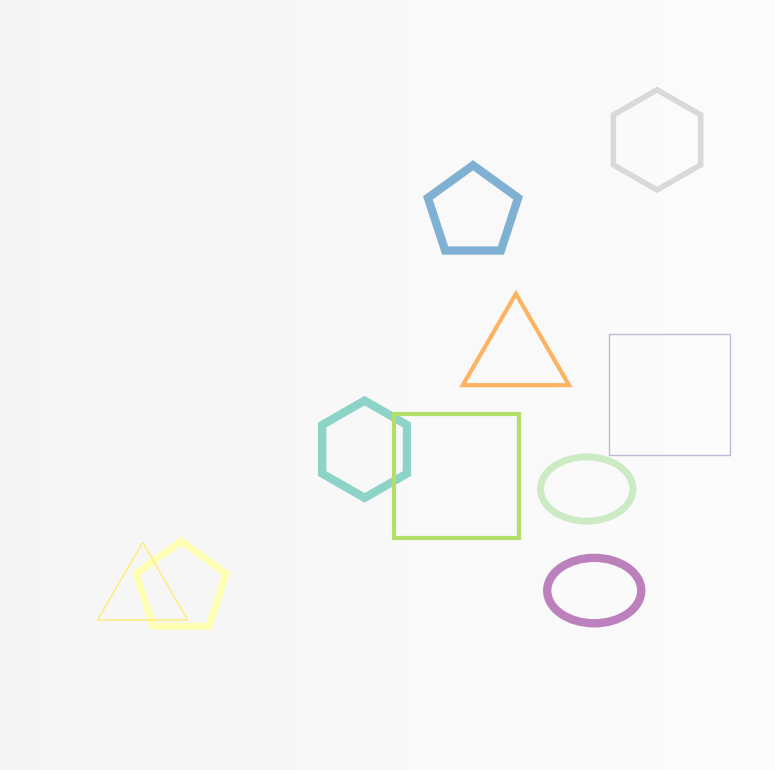[{"shape": "hexagon", "thickness": 3, "radius": 0.32, "center": [0.47, 0.417]}, {"shape": "pentagon", "thickness": 2.5, "radius": 0.31, "center": [0.234, 0.236]}, {"shape": "square", "thickness": 0.5, "radius": 0.39, "center": [0.864, 0.487]}, {"shape": "pentagon", "thickness": 3, "radius": 0.31, "center": [0.61, 0.724]}, {"shape": "triangle", "thickness": 1.5, "radius": 0.4, "center": [0.666, 0.539]}, {"shape": "square", "thickness": 1.5, "radius": 0.4, "center": [0.589, 0.382]}, {"shape": "hexagon", "thickness": 2, "radius": 0.33, "center": [0.848, 0.818]}, {"shape": "oval", "thickness": 3, "radius": 0.3, "center": [0.767, 0.233]}, {"shape": "oval", "thickness": 2.5, "radius": 0.3, "center": [0.757, 0.365]}, {"shape": "triangle", "thickness": 0.5, "radius": 0.34, "center": [0.184, 0.228]}]